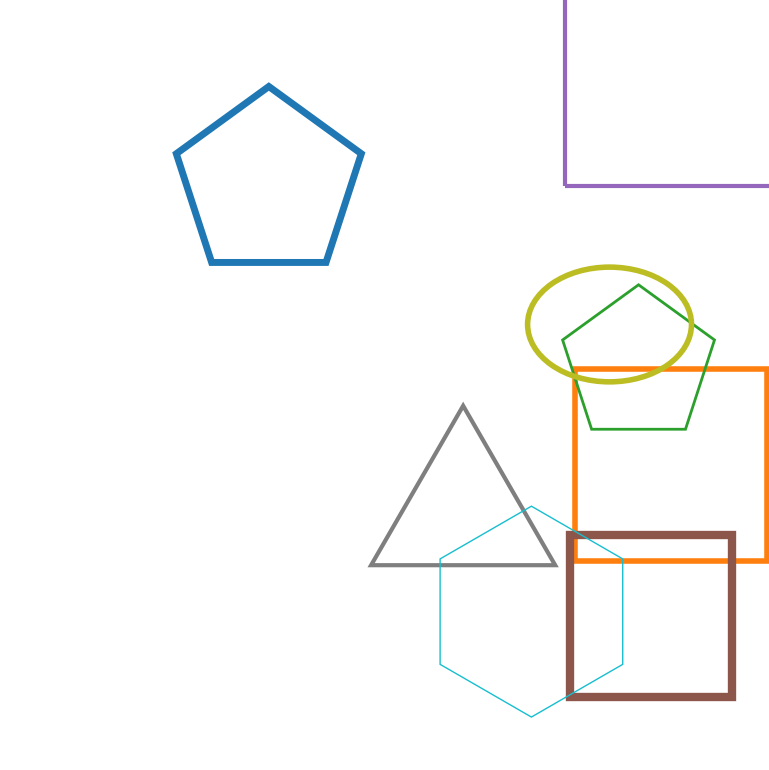[{"shape": "pentagon", "thickness": 2.5, "radius": 0.63, "center": [0.349, 0.761]}, {"shape": "square", "thickness": 2, "radius": 0.63, "center": [0.871, 0.396]}, {"shape": "pentagon", "thickness": 1, "radius": 0.52, "center": [0.829, 0.526]}, {"shape": "square", "thickness": 1.5, "radius": 0.68, "center": [0.87, 0.895]}, {"shape": "square", "thickness": 3, "radius": 0.53, "center": [0.846, 0.2]}, {"shape": "triangle", "thickness": 1.5, "radius": 0.69, "center": [0.602, 0.335]}, {"shape": "oval", "thickness": 2, "radius": 0.53, "center": [0.792, 0.579]}, {"shape": "hexagon", "thickness": 0.5, "radius": 0.68, "center": [0.69, 0.206]}]